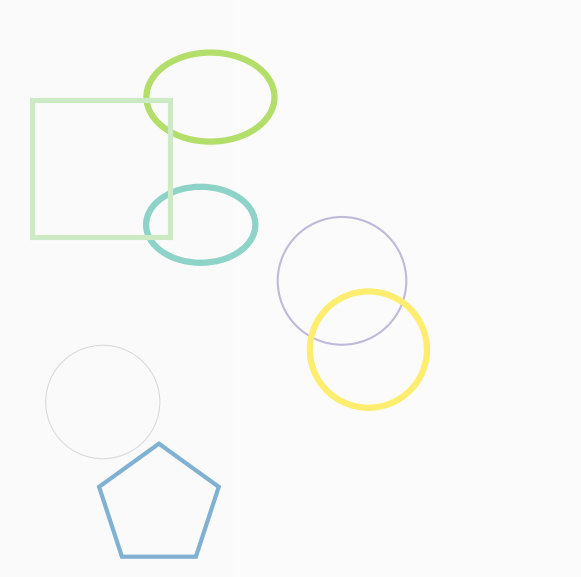[{"shape": "oval", "thickness": 3, "radius": 0.47, "center": [0.345, 0.61]}, {"shape": "circle", "thickness": 1, "radius": 0.55, "center": [0.588, 0.513]}, {"shape": "pentagon", "thickness": 2, "radius": 0.54, "center": [0.273, 0.123]}, {"shape": "oval", "thickness": 3, "radius": 0.55, "center": [0.362, 0.831]}, {"shape": "circle", "thickness": 0.5, "radius": 0.49, "center": [0.177, 0.303]}, {"shape": "square", "thickness": 2.5, "radius": 0.59, "center": [0.174, 0.708]}, {"shape": "circle", "thickness": 3, "radius": 0.5, "center": [0.634, 0.394]}]